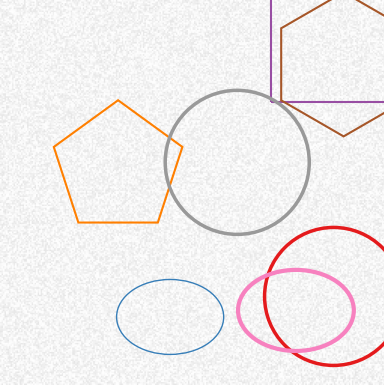[{"shape": "circle", "thickness": 2.5, "radius": 0.9, "center": [0.866, 0.23]}, {"shape": "oval", "thickness": 1, "radius": 0.7, "center": [0.442, 0.177]}, {"shape": "square", "thickness": 1.5, "radius": 0.82, "center": [0.868, 0.898]}, {"shape": "pentagon", "thickness": 1.5, "radius": 0.88, "center": [0.307, 0.564]}, {"shape": "hexagon", "thickness": 1.5, "radius": 0.94, "center": [0.892, 0.833]}, {"shape": "oval", "thickness": 3, "radius": 0.75, "center": [0.769, 0.194]}, {"shape": "circle", "thickness": 2.5, "radius": 0.94, "center": [0.616, 0.578]}]